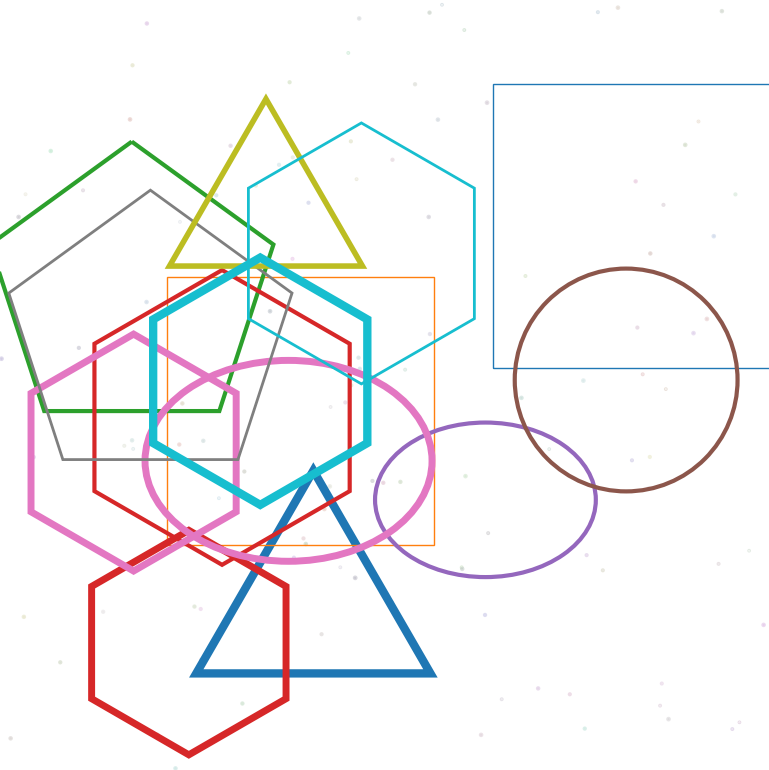[{"shape": "triangle", "thickness": 3, "radius": 0.88, "center": [0.407, 0.213]}, {"shape": "square", "thickness": 0.5, "radius": 0.92, "center": [0.825, 0.707]}, {"shape": "square", "thickness": 0.5, "radius": 0.87, "center": [0.39, 0.466]}, {"shape": "pentagon", "thickness": 1.5, "radius": 0.97, "center": [0.171, 0.623]}, {"shape": "hexagon", "thickness": 1.5, "radius": 0.96, "center": [0.288, 0.458]}, {"shape": "hexagon", "thickness": 2.5, "radius": 0.73, "center": [0.245, 0.165]}, {"shape": "oval", "thickness": 1.5, "radius": 0.72, "center": [0.63, 0.351]}, {"shape": "circle", "thickness": 1.5, "radius": 0.72, "center": [0.813, 0.507]}, {"shape": "oval", "thickness": 2.5, "radius": 0.93, "center": [0.375, 0.402]}, {"shape": "hexagon", "thickness": 2.5, "radius": 0.77, "center": [0.174, 0.412]}, {"shape": "pentagon", "thickness": 1, "radius": 0.97, "center": [0.195, 0.56]}, {"shape": "triangle", "thickness": 2, "radius": 0.72, "center": [0.345, 0.727]}, {"shape": "hexagon", "thickness": 3, "radius": 0.8, "center": [0.338, 0.505]}, {"shape": "hexagon", "thickness": 1, "radius": 0.85, "center": [0.469, 0.671]}]